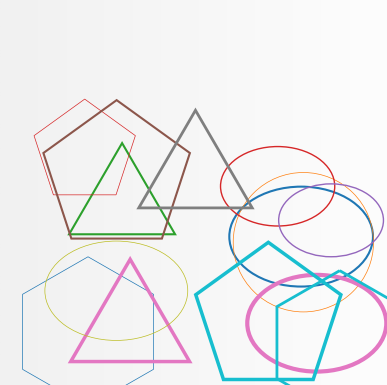[{"shape": "hexagon", "thickness": 0.5, "radius": 0.97, "center": [0.227, 0.138]}, {"shape": "oval", "thickness": 1.5, "radius": 0.93, "center": [0.777, 0.385]}, {"shape": "circle", "thickness": 0.5, "radius": 0.91, "center": [0.783, 0.371]}, {"shape": "triangle", "thickness": 1.5, "radius": 0.79, "center": [0.315, 0.47]}, {"shape": "pentagon", "thickness": 0.5, "radius": 0.69, "center": [0.219, 0.605]}, {"shape": "oval", "thickness": 1, "radius": 0.74, "center": [0.716, 0.516]}, {"shape": "oval", "thickness": 1, "radius": 0.68, "center": [0.854, 0.428]}, {"shape": "pentagon", "thickness": 1.5, "radius": 0.99, "center": [0.301, 0.541]}, {"shape": "oval", "thickness": 3, "radius": 0.9, "center": [0.818, 0.16]}, {"shape": "triangle", "thickness": 2.5, "radius": 0.89, "center": [0.336, 0.149]}, {"shape": "triangle", "thickness": 2, "radius": 0.85, "center": [0.504, 0.545]}, {"shape": "oval", "thickness": 0.5, "radius": 0.92, "center": [0.3, 0.245]}, {"shape": "hexagon", "thickness": 2, "radius": 0.94, "center": [0.877, 0.11]}, {"shape": "pentagon", "thickness": 2.5, "radius": 0.98, "center": [0.692, 0.174]}]